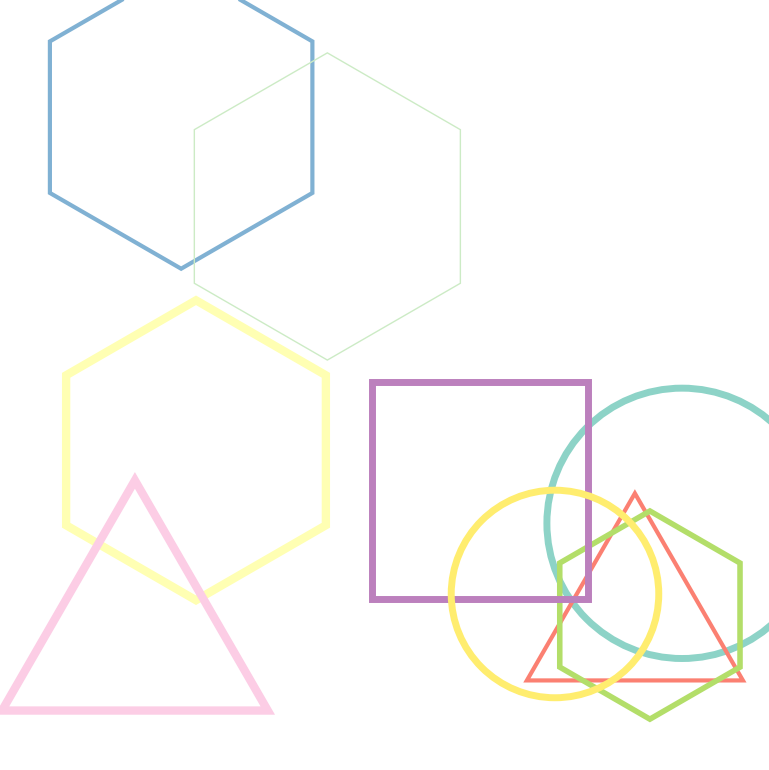[{"shape": "circle", "thickness": 2.5, "radius": 0.88, "center": [0.886, 0.32]}, {"shape": "hexagon", "thickness": 3, "radius": 0.97, "center": [0.255, 0.415]}, {"shape": "triangle", "thickness": 1.5, "radius": 0.81, "center": [0.825, 0.197]}, {"shape": "hexagon", "thickness": 1.5, "radius": 0.98, "center": [0.235, 0.848]}, {"shape": "hexagon", "thickness": 2, "radius": 0.68, "center": [0.844, 0.201]}, {"shape": "triangle", "thickness": 3, "radius": 1.0, "center": [0.175, 0.177]}, {"shape": "square", "thickness": 2.5, "radius": 0.7, "center": [0.624, 0.363]}, {"shape": "hexagon", "thickness": 0.5, "radius": 1.0, "center": [0.425, 0.732]}, {"shape": "circle", "thickness": 2.5, "radius": 0.67, "center": [0.721, 0.229]}]